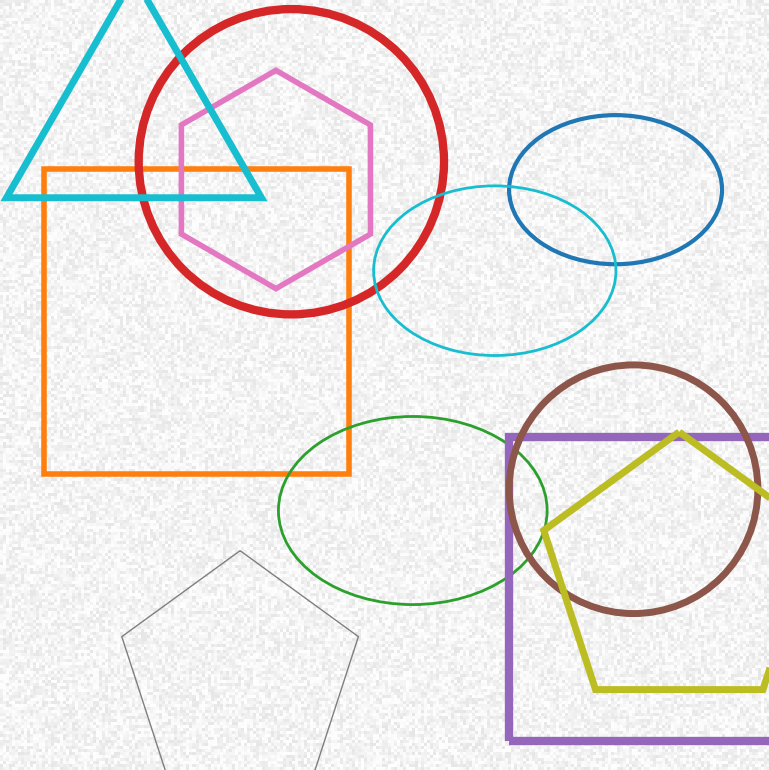[{"shape": "oval", "thickness": 1.5, "radius": 0.69, "center": [0.799, 0.754]}, {"shape": "square", "thickness": 2, "radius": 0.99, "center": [0.255, 0.582]}, {"shape": "oval", "thickness": 1, "radius": 0.87, "center": [0.536, 0.337]}, {"shape": "circle", "thickness": 3, "radius": 0.99, "center": [0.378, 0.79]}, {"shape": "square", "thickness": 3, "radius": 0.99, "center": [0.858, 0.235]}, {"shape": "circle", "thickness": 2.5, "radius": 0.81, "center": [0.823, 0.365]}, {"shape": "hexagon", "thickness": 2, "radius": 0.71, "center": [0.358, 0.767]}, {"shape": "pentagon", "thickness": 0.5, "radius": 0.81, "center": [0.312, 0.123]}, {"shape": "pentagon", "thickness": 2.5, "radius": 0.92, "center": [0.882, 0.254]}, {"shape": "oval", "thickness": 1, "radius": 0.79, "center": [0.643, 0.648]}, {"shape": "triangle", "thickness": 2.5, "radius": 0.96, "center": [0.174, 0.839]}]